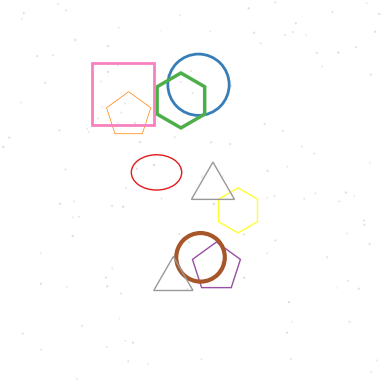[{"shape": "oval", "thickness": 1, "radius": 0.33, "center": [0.407, 0.552]}, {"shape": "circle", "thickness": 2, "radius": 0.4, "center": [0.516, 0.78]}, {"shape": "hexagon", "thickness": 2.5, "radius": 0.36, "center": [0.47, 0.739]}, {"shape": "pentagon", "thickness": 1, "radius": 0.33, "center": [0.562, 0.306]}, {"shape": "pentagon", "thickness": 0.5, "radius": 0.3, "center": [0.334, 0.701]}, {"shape": "hexagon", "thickness": 1, "radius": 0.29, "center": [0.618, 0.453]}, {"shape": "circle", "thickness": 3, "radius": 0.32, "center": [0.521, 0.332]}, {"shape": "square", "thickness": 2, "radius": 0.4, "center": [0.319, 0.756]}, {"shape": "triangle", "thickness": 1, "radius": 0.32, "center": [0.553, 0.514]}, {"shape": "triangle", "thickness": 1, "radius": 0.29, "center": [0.45, 0.275]}]